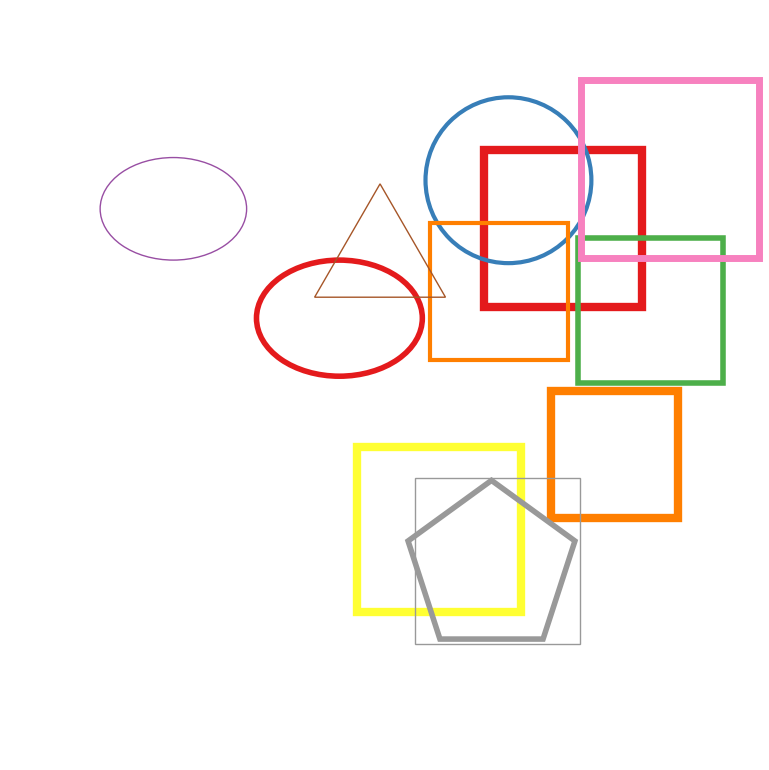[{"shape": "oval", "thickness": 2, "radius": 0.54, "center": [0.441, 0.587]}, {"shape": "square", "thickness": 3, "radius": 0.51, "center": [0.731, 0.703]}, {"shape": "circle", "thickness": 1.5, "radius": 0.54, "center": [0.66, 0.766]}, {"shape": "square", "thickness": 2, "radius": 0.47, "center": [0.845, 0.597]}, {"shape": "oval", "thickness": 0.5, "radius": 0.48, "center": [0.225, 0.729]}, {"shape": "square", "thickness": 3, "radius": 0.41, "center": [0.798, 0.409]}, {"shape": "square", "thickness": 1.5, "radius": 0.45, "center": [0.648, 0.621]}, {"shape": "square", "thickness": 3, "radius": 0.53, "center": [0.57, 0.313]}, {"shape": "triangle", "thickness": 0.5, "radius": 0.49, "center": [0.494, 0.663]}, {"shape": "square", "thickness": 2.5, "radius": 0.58, "center": [0.87, 0.78]}, {"shape": "pentagon", "thickness": 2, "radius": 0.57, "center": [0.638, 0.262]}, {"shape": "square", "thickness": 0.5, "radius": 0.54, "center": [0.646, 0.271]}]